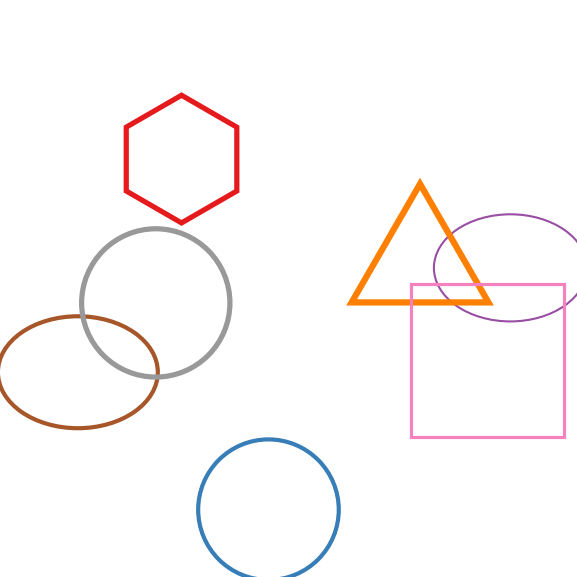[{"shape": "hexagon", "thickness": 2.5, "radius": 0.55, "center": [0.314, 0.724]}, {"shape": "circle", "thickness": 2, "radius": 0.61, "center": [0.465, 0.117]}, {"shape": "oval", "thickness": 1, "radius": 0.66, "center": [0.884, 0.535]}, {"shape": "triangle", "thickness": 3, "radius": 0.68, "center": [0.727, 0.544]}, {"shape": "oval", "thickness": 2, "radius": 0.69, "center": [0.135, 0.355]}, {"shape": "square", "thickness": 1.5, "radius": 0.66, "center": [0.844, 0.375]}, {"shape": "circle", "thickness": 2.5, "radius": 0.64, "center": [0.27, 0.475]}]